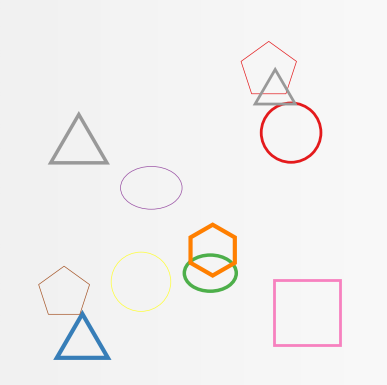[{"shape": "circle", "thickness": 2, "radius": 0.39, "center": [0.751, 0.655]}, {"shape": "pentagon", "thickness": 0.5, "radius": 0.38, "center": [0.694, 0.817]}, {"shape": "triangle", "thickness": 3, "radius": 0.38, "center": [0.213, 0.109]}, {"shape": "oval", "thickness": 2.5, "radius": 0.34, "center": [0.543, 0.291]}, {"shape": "oval", "thickness": 0.5, "radius": 0.4, "center": [0.39, 0.512]}, {"shape": "hexagon", "thickness": 3, "radius": 0.33, "center": [0.549, 0.35]}, {"shape": "circle", "thickness": 0.5, "radius": 0.38, "center": [0.364, 0.268]}, {"shape": "pentagon", "thickness": 0.5, "radius": 0.35, "center": [0.165, 0.239]}, {"shape": "square", "thickness": 2, "radius": 0.42, "center": [0.792, 0.188]}, {"shape": "triangle", "thickness": 2.5, "radius": 0.42, "center": [0.203, 0.619]}, {"shape": "triangle", "thickness": 2, "radius": 0.3, "center": [0.71, 0.76]}]